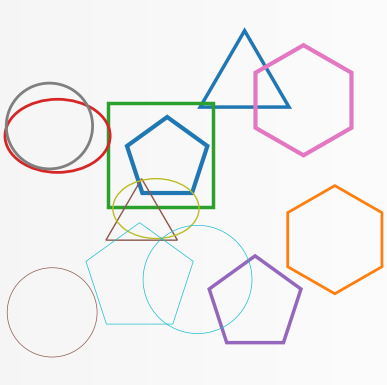[{"shape": "triangle", "thickness": 2.5, "radius": 0.66, "center": [0.631, 0.788]}, {"shape": "pentagon", "thickness": 3, "radius": 0.55, "center": [0.431, 0.587]}, {"shape": "hexagon", "thickness": 2, "radius": 0.7, "center": [0.864, 0.377]}, {"shape": "square", "thickness": 2.5, "radius": 0.67, "center": [0.415, 0.597]}, {"shape": "oval", "thickness": 2, "radius": 0.68, "center": [0.149, 0.647]}, {"shape": "pentagon", "thickness": 2.5, "radius": 0.62, "center": [0.658, 0.211]}, {"shape": "triangle", "thickness": 1, "radius": 0.53, "center": [0.366, 0.429]}, {"shape": "circle", "thickness": 0.5, "radius": 0.58, "center": [0.135, 0.189]}, {"shape": "hexagon", "thickness": 3, "radius": 0.71, "center": [0.783, 0.74]}, {"shape": "circle", "thickness": 2, "radius": 0.56, "center": [0.128, 0.673]}, {"shape": "oval", "thickness": 1, "radius": 0.56, "center": [0.402, 0.458]}, {"shape": "circle", "thickness": 0.5, "radius": 0.7, "center": [0.51, 0.274]}, {"shape": "pentagon", "thickness": 0.5, "radius": 0.73, "center": [0.36, 0.276]}]